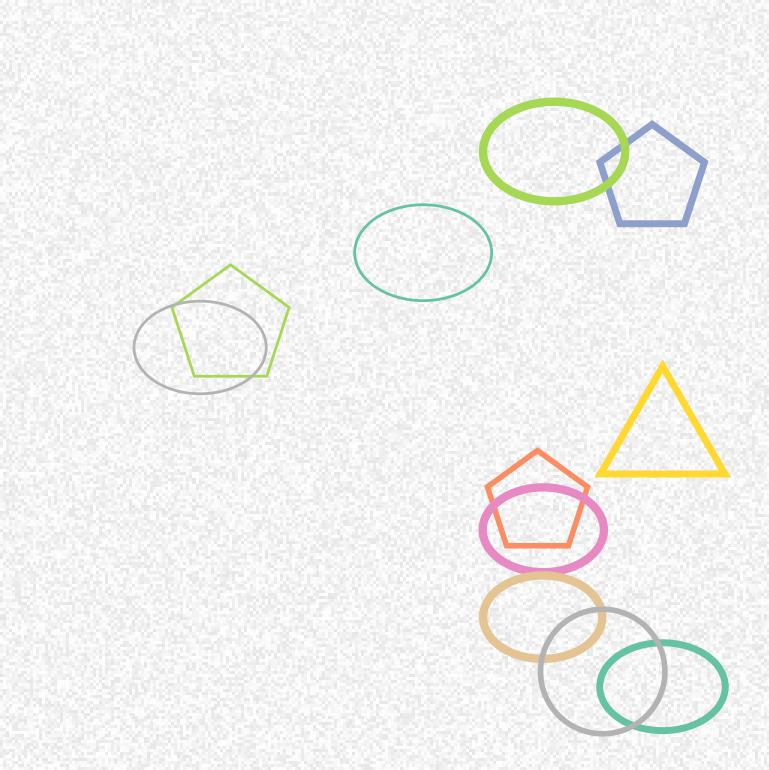[{"shape": "oval", "thickness": 2.5, "radius": 0.41, "center": [0.86, 0.108]}, {"shape": "oval", "thickness": 1, "radius": 0.44, "center": [0.55, 0.672]}, {"shape": "pentagon", "thickness": 2, "radius": 0.34, "center": [0.698, 0.347]}, {"shape": "pentagon", "thickness": 2.5, "radius": 0.36, "center": [0.847, 0.767]}, {"shape": "oval", "thickness": 3, "radius": 0.39, "center": [0.706, 0.312]}, {"shape": "pentagon", "thickness": 1, "radius": 0.4, "center": [0.299, 0.576]}, {"shape": "oval", "thickness": 3, "radius": 0.46, "center": [0.72, 0.803]}, {"shape": "triangle", "thickness": 2.5, "radius": 0.47, "center": [0.861, 0.431]}, {"shape": "oval", "thickness": 3, "radius": 0.39, "center": [0.705, 0.199]}, {"shape": "circle", "thickness": 2, "radius": 0.4, "center": [0.783, 0.128]}, {"shape": "oval", "thickness": 1, "radius": 0.43, "center": [0.26, 0.549]}]